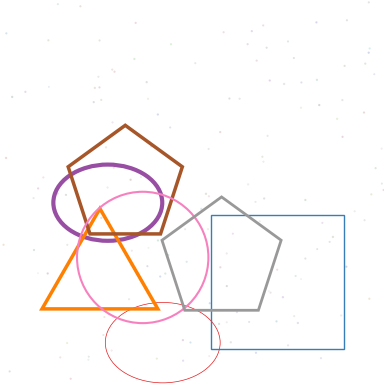[{"shape": "oval", "thickness": 0.5, "radius": 0.75, "center": [0.423, 0.11]}, {"shape": "square", "thickness": 1, "radius": 0.86, "center": [0.72, 0.267]}, {"shape": "oval", "thickness": 3, "radius": 0.71, "center": [0.28, 0.474]}, {"shape": "triangle", "thickness": 2.5, "radius": 0.87, "center": [0.26, 0.285]}, {"shape": "pentagon", "thickness": 2.5, "radius": 0.78, "center": [0.325, 0.519]}, {"shape": "circle", "thickness": 1.5, "radius": 0.85, "center": [0.371, 0.331]}, {"shape": "pentagon", "thickness": 2, "radius": 0.81, "center": [0.575, 0.326]}]